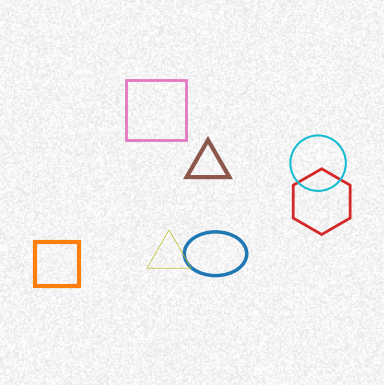[{"shape": "oval", "thickness": 2.5, "radius": 0.41, "center": [0.56, 0.341]}, {"shape": "square", "thickness": 3, "radius": 0.29, "center": [0.147, 0.315]}, {"shape": "hexagon", "thickness": 2, "radius": 0.43, "center": [0.836, 0.476]}, {"shape": "triangle", "thickness": 3, "radius": 0.32, "center": [0.54, 0.572]}, {"shape": "square", "thickness": 2, "radius": 0.39, "center": [0.405, 0.715]}, {"shape": "triangle", "thickness": 0.5, "radius": 0.33, "center": [0.439, 0.337]}, {"shape": "circle", "thickness": 1.5, "radius": 0.36, "center": [0.826, 0.576]}]